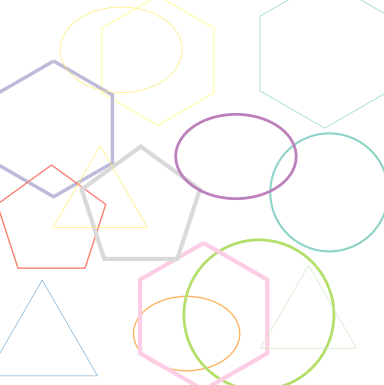[{"shape": "circle", "thickness": 1.5, "radius": 0.77, "center": [0.855, 0.5]}, {"shape": "hexagon", "thickness": 0.5, "radius": 0.97, "center": [0.843, 0.861]}, {"shape": "hexagon", "thickness": 1, "radius": 0.84, "center": [0.41, 0.843]}, {"shape": "hexagon", "thickness": 2.5, "radius": 0.88, "center": [0.139, 0.665]}, {"shape": "pentagon", "thickness": 1, "radius": 0.74, "center": [0.134, 0.423]}, {"shape": "triangle", "thickness": 0.5, "radius": 0.83, "center": [0.11, 0.107]}, {"shape": "oval", "thickness": 1, "radius": 0.69, "center": [0.485, 0.134]}, {"shape": "circle", "thickness": 2, "radius": 0.97, "center": [0.673, 0.182]}, {"shape": "hexagon", "thickness": 3, "radius": 0.95, "center": [0.529, 0.178]}, {"shape": "pentagon", "thickness": 3, "radius": 0.81, "center": [0.366, 0.458]}, {"shape": "oval", "thickness": 2, "radius": 0.78, "center": [0.613, 0.593]}, {"shape": "triangle", "thickness": 0.5, "radius": 0.72, "center": [0.801, 0.167]}, {"shape": "triangle", "thickness": 0.5, "radius": 0.71, "center": [0.26, 0.48]}, {"shape": "oval", "thickness": 0.5, "radius": 0.79, "center": [0.315, 0.871]}]